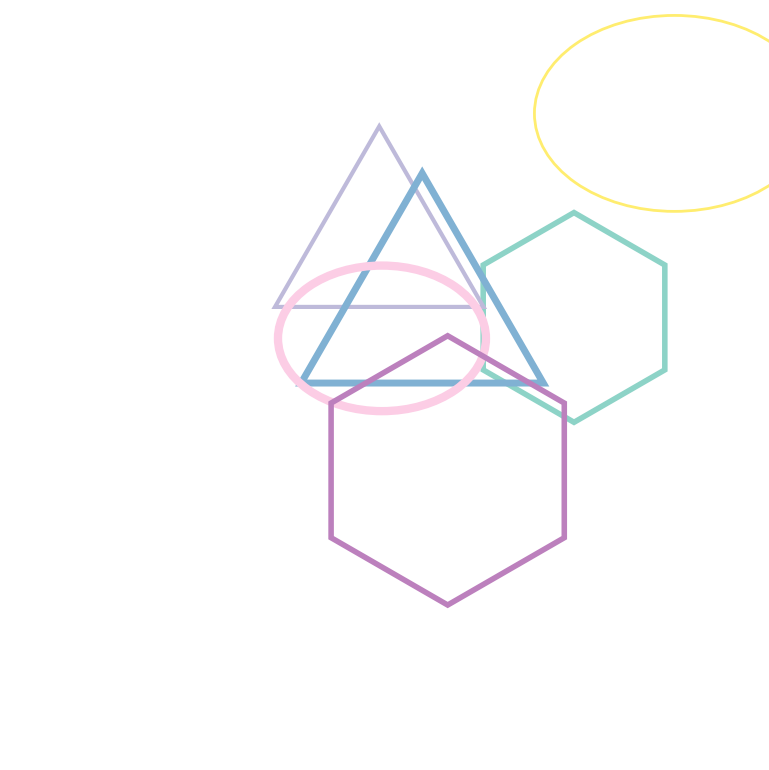[{"shape": "hexagon", "thickness": 2, "radius": 0.68, "center": [0.745, 0.588]}, {"shape": "triangle", "thickness": 1.5, "radius": 0.78, "center": [0.493, 0.68]}, {"shape": "triangle", "thickness": 2.5, "radius": 0.91, "center": [0.548, 0.593]}, {"shape": "oval", "thickness": 3, "radius": 0.68, "center": [0.496, 0.561]}, {"shape": "hexagon", "thickness": 2, "radius": 0.87, "center": [0.581, 0.389]}, {"shape": "oval", "thickness": 1, "radius": 0.91, "center": [0.876, 0.853]}]